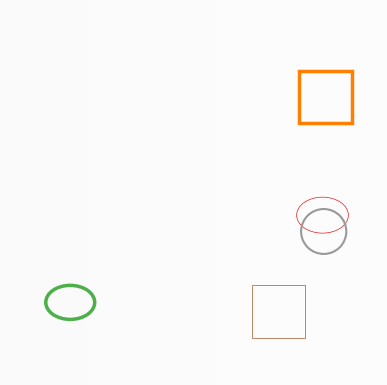[{"shape": "oval", "thickness": 0.5, "radius": 0.33, "center": [0.832, 0.441]}, {"shape": "oval", "thickness": 2.5, "radius": 0.32, "center": [0.181, 0.215]}, {"shape": "square", "thickness": 2.5, "radius": 0.34, "center": [0.84, 0.748]}, {"shape": "square", "thickness": 0.5, "radius": 0.34, "center": [0.718, 0.19]}, {"shape": "circle", "thickness": 1.5, "radius": 0.29, "center": [0.835, 0.399]}]